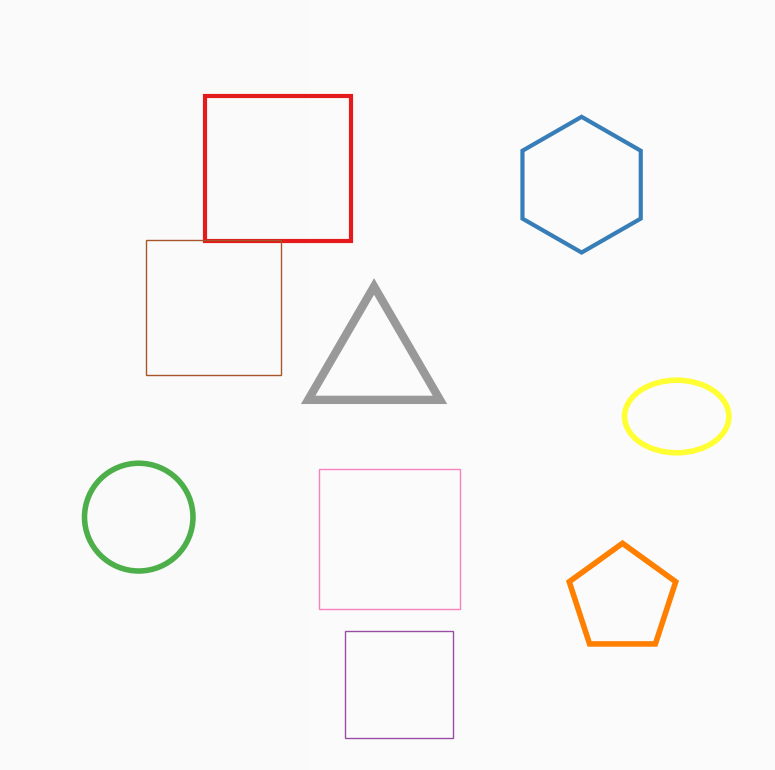[{"shape": "square", "thickness": 1.5, "radius": 0.47, "center": [0.358, 0.782]}, {"shape": "hexagon", "thickness": 1.5, "radius": 0.44, "center": [0.75, 0.76]}, {"shape": "circle", "thickness": 2, "radius": 0.35, "center": [0.179, 0.328]}, {"shape": "square", "thickness": 0.5, "radius": 0.35, "center": [0.515, 0.111]}, {"shape": "pentagon", "thickness": 2, "radius": 0.36, "center": [0.803, 0.222]}, {"shape": "oval", "thickness": 2, "radius": 0.34, "center": [0.873, 0.459]}, {"shape": "square", "thickness": 0.5, "radius": 0.44, "center": [0.275, 0.601]}, {"shape": "square", "thickness": 0.5, "radius": 0.45, "center": [0.503, 0.3]}, {"shape": "triangle", "thickness": 3, "radius": 0.49, "center": [0.483, 0.53]}]